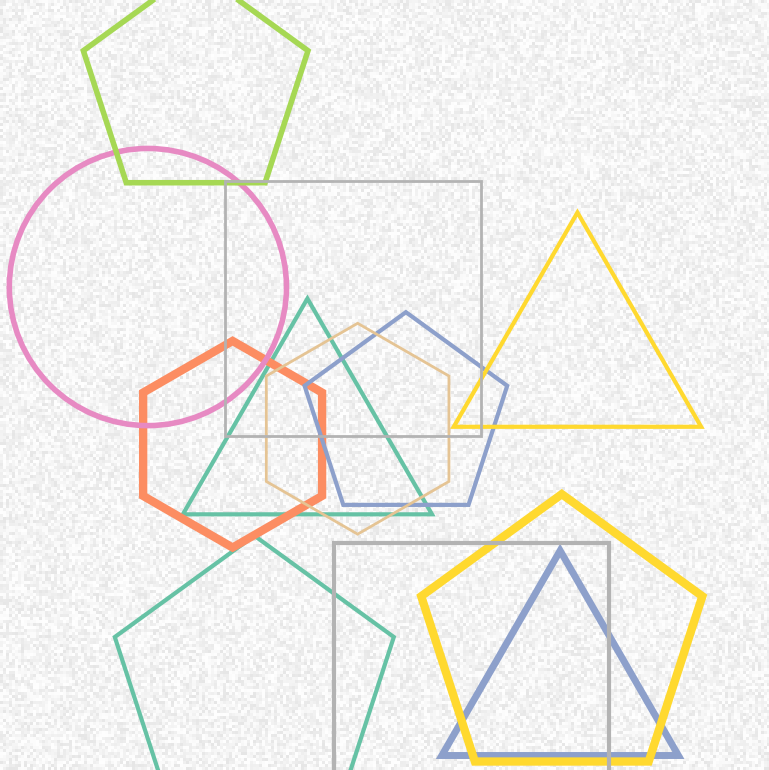[{"shape": "pentagon", "thickness": 1.5, "radius": 0.95, "center": [0.33, 0.114]}, {"shape": "triangle", "thickness": 1.5, "radius": 0.93, "center": [0.399, 0.425]}, {"shape": "hexagon", "thickness": 3, "radius": 0.67, "center": [0.302, 0.423]}, {"shape": "pentagon", "thickness": 1.5, "radius": 0.69, "center": [0.527, 0.456]}, {"shape": "triangle", "thickness": 2.5, "radius": 0.89, "center": [0.727, 0.108]}, {"shape": "circle", "thickness": 2, "radius": 0.9, "center": [0.192, 0.627]}, {"shape": "pentagon", "thickness": 2, "radius": 0.77, "center": [0.254, 0.887]}, {"shape": "pentagon", "thickness": 3, "radius": 0.96, "center": [0.73, 0.166]}, {"shape": "triangle", "thickness": 1.5, "radius": 0.93, "center": [0.75, 0.538]}, {"shape": "hexagon", "thickness": 1, "radius": 0.68, "center": [0.464, 0.443]}, {"shape": "square", "thickness": 1.5, "radius": 0.89, "center": [0.613, 0.116]}, {"shape": "square", "thickness": 1, "radius": 0.83, "center": [0.458, 0.599]}]